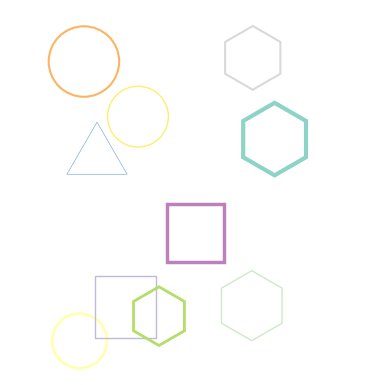[{"shape": "hexagon", "thickness": 3, "radius": 0.47, "center": [0.713, 0.639]}, {"shape": "circle", "thickness": 2, "radius": 0.35, "center": [0.207, 0.115]}, {"shape": "square", "thickness": 1, "radius": 0.4, "center": [0.326, 0.203]}, {"shape": "triangle", "thickness": 0.5, "radius": 0.45, "center": [0.252, 0.592]}, {"shape": "circle", "thickness": 1.5, "radius": 0.46, "center": [0.218, 0.84]}, {"shape": "hexagon", "thickness": 2, "radius": 0.38, "center": [0.413, 0.179]}, {"shape": "hexagon", "thickness": 1.5, "radius": 0.41, "center": [0.656, 0.85]}, {"shape": "square", "thickness": 2.5, "radius": 0.37, "center": [0.508, 0.395]}, {"shape": "hexagon", "thickness": 1, "radius": 0.45, "center": [0.654, 0.206]}, {"shape": "circle", "thickness": 1, "radius": 0.39, "center": [0.358, 0.697]}]